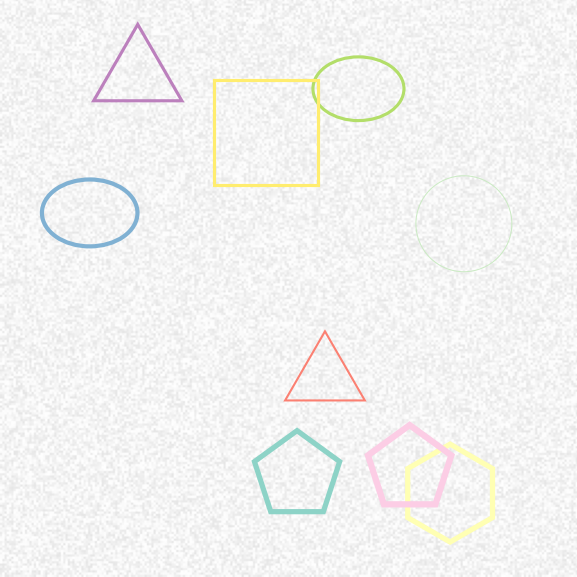[{"shape": "pentagon", "thickness": 2.5, "radius": 0.39, "center": [0.514, 0.176]}, {"shape": "hexagon", "thickness": 2.5, "radius": 0.42, "center": [0.779, 0.145]}, {"shape": "triangle", "thickness": 1, "radius": 0.4, "center": [0.563, 0.346]}, {"shape": "oval", "thickness": 2, "radius": 0.41, "center": [0.155, 0.63]}, {"shape": "oval", "thickness": 1.5, "radius": 0.39, "center": [0.621, 0.845]}, {"shape": "pentagon", "thickness": 3, "radius": 0.38, "center": [0.709, 0.187]}, {"shape": "triangle", "thickness": 1.5, "radius": 0.44, "center": [0.239, 0.869]}, {"shape": "circle", "thickness": 0.5, "radius": 0.42, "center": [0.803, 0.612]}, {"shape": "square", "thickness": 1.5, "radius": 0.45, "center": [0.46, 0.77]}]